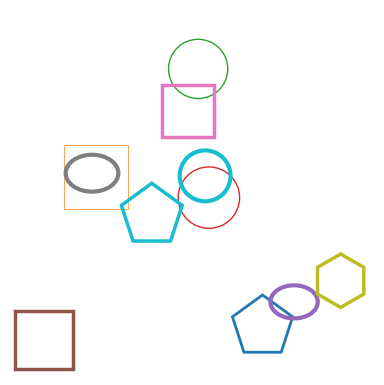[{"shape": "pentagon", "thickness": 2, "radius": 0.41, "center": [0.682, 0.152]}, {"shape": "square", "thickness": 0.5, "radius": 0.41, "center": [0.25, 0.541]}, {"shape": "circle", "thickness": 1, "radius": 0.38, "center": [0.515, 0.821]}, {"shape": "circle", "thickness": 1, "radius": 0.4, "center": [0.543, 0.487]}, {"shape": "oval", "thickness": 3, "radius": 0.31, "center": [0.764, 0.216]}, {"shape": "square", "thickness": 2.5, "radius": 0.38, "center": [0.114, 0.116]}, {"shape": "square", "thickness": 2.5, "radius": 0.34, "center": [0.488, 0.712]}, {"shape": "oval", "thickness": 3, "radius": 0.34, "center": [0.239, 0.55]}, {"shape": "hexagon", "thickness": 2.5, "radius": 0.35, "center": [0.885, 0.271]}, {"shape": "circle", "thickness": 3, "radius": 0.33, "center": [0.533, 0.543]}, {"shape": "pentagon", "thickness": 2.5, "radius": 0.41, "center": [0.394, 0.441]}]